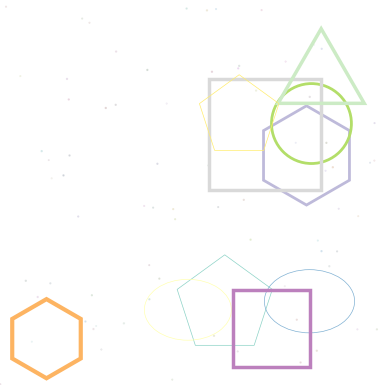[{"shape": "pentagon", "thickness": 0.5, "radius": 0.65, "center": [0.584, 0.208]}, {"shape": "oval", "thickness": 0.5, "radius": 0.56, "center": [0.488, 0.195]}, {"shape": "hexagon", "thickness": 2, "radius": 0.64, "center": [0.796, 0.596]}, {"shape": "oval", "thickness": 0.5, "radius": 0.59, "center": [0.804, 0.218]}, {"shape": "hexagon", "thickness": 3, "radius": 0.51, "center": [0.121, 0.12]}, {"shape": "circle", "thickness": 2, "radius": 0.52, "center": [0.809, 0.679]}, {"shape": "square", "thickness": 2.5, "radius": 0.73, "center": [0.688, 0.651]}, {"shape": "square", "thickness": 2.5, "radius": 0.5, "center": [0.706, 0.146]}, {"shape": "triangle", "thickness": 2.5, "radius": 0.65, "center": [0.834, 0.796]}, {"shape": "pentagon", "thickness": 0.5, "radius": 0.54, "center": [0.621, 0.697]}]